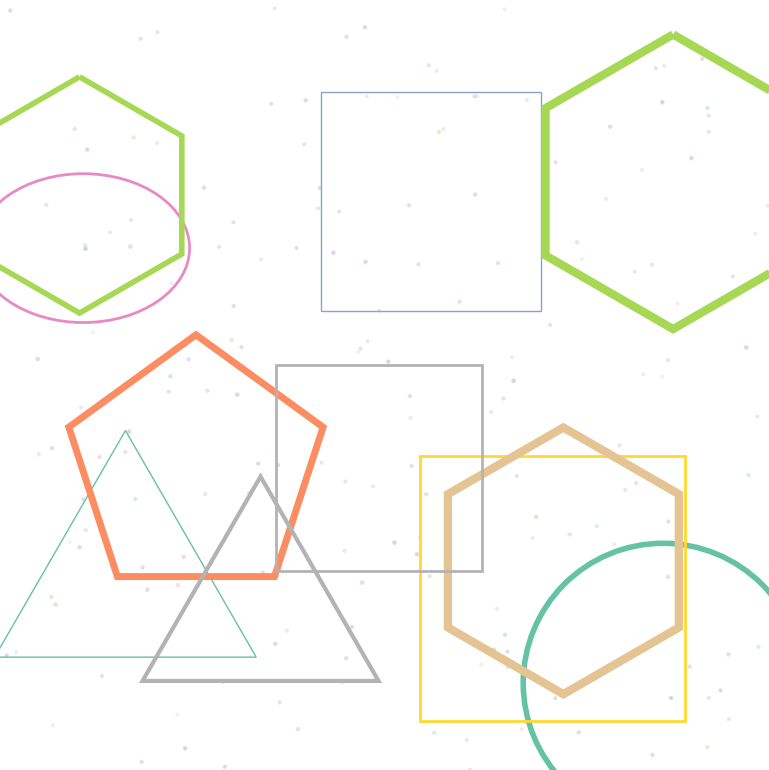[{"shape": "triangle", "thickness": 0.5, "radius": 0.98, "center": [0.163, 0.245]}, {"shape": "circle", "thickness": 2, "radius": 0.91, "center": [0.861, 0.113]}, {"shape": "pentagon", "thickness": 2.5, "radius": 0.87, "center": [0.254, 0.392]}, {"shape": "square", "thickness": 0.5, "radius": 0.71, "center": [0.56, 0.738]}, {"shape": "oval", "thickness": 1, "radius": 0.69, "center": [0.108, 0.678]}, {"shape": "hexagon", "thickness": 2, "radius": 0.77, "center": [0.103, 0.747]}, {"shape": "hexagon", "thickness": 3, "radius": 0.96, "center": [0.874, 0.764]}, {"shape": "square", "thickness": 1, "radius": 0.86, "center": [0.717, 0.236]}, {"shape": "hexagon", "thickness": 3, "radius": 0.87, "center": [0.732, 0.272]}, {"shape": "square", "thickness": 1, "radius": 0.67, "center": [0.492, 0.393]}, {"shape": "triangle", "thickness": 1.5, "radius": 0.88, "center": [0.338, 0.204]}]